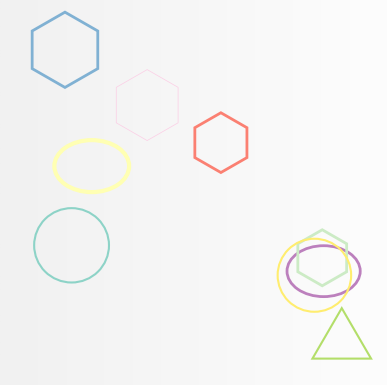[{"shape": "circle", "thickness": 1.5, "radius": 0.48, "center": [0.185, 0.363]}, {"shape": "oval", "thickness": 3, "radius": 0.48, "center": [0.237, 0.569]}, {"shape": "hexagon", "thickness": 2, "radius": 0.39, "center": [0.57, 0.629]}, {"shape": "hexagon", "thickness": 2, "radius": 0.49, "center": [0.168, 0.871]}, {"shape": "triangle", "thickness": 1.5, "radius": 0.44, "center": [0.882, 0.112]}, {"shape": "hexagon", "thickness": 0.5, "radius": 0.46, "center": [0.38, 0.727]}, {"shape": "oval", "thickness": 2, "radius": 0.47, "center": [0.835, 0.296]}, {"shape": "hexagon", "thickness": 2, "radius": 0.36, "center": [0.832, 0.33]}, {"shape": "circle", "thickness": 1.5, "radius": 0.47, "center": [0.811, 0.285]}]